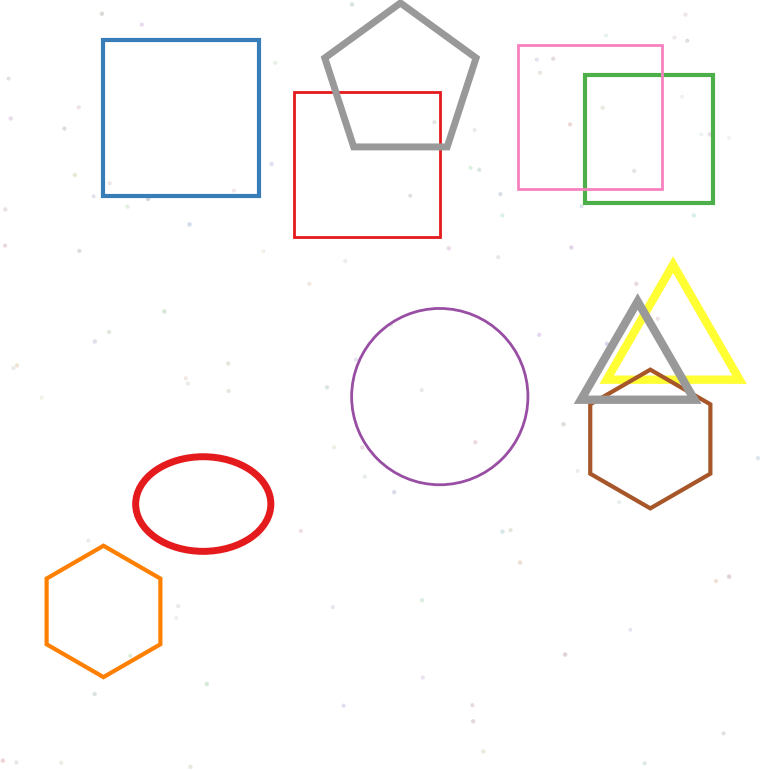[{"shape": "square", "thickness": 1, "radius": 0.47, "center": [0.476, 0.786]}, {"shape": "oval", "thickness": 2.5, "radius": 0.44, "center": [0.264, 0.345]}, {"shape": "square", "thickness": 1.5, "radius": 0.51, "center": [0.235, 0.847]}, {"shape": "square", "thickness": 1.5, "radius": 0.42, "center": [0.843, 0.819]}, {"shape": "circle", "thickness": 1, "radius": 0.57, "center": [0.571, 0.485]}, {"shape": "hexagon", "thickness": 1.5, "radius": 0.43, "center": [0.134, 0.206]}, {"shape": "triangle", "thickness": 3, "radius": 0.5, "center": [0.874, 0.557]}, {"shape": "hexagon", "thickness": 1.5, "radius": 0.45, "center": [0.845, 0.43]}, {"shape": "square", "thickness": 1, "radius": 0.47, "center": [0.766, 0.848]}, {"shape": "pentagon", "thickness": 2.5, "radius": 0.52, "center": [0.52, 0.893]}, {"shape": "triangle", "thickness": 3, "radius": 0.43, "center": [0.828, 0.523]}]